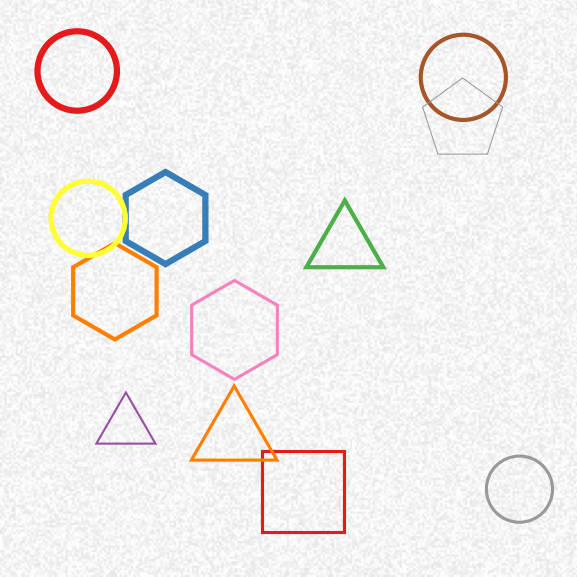[{"shape": "square", "thickness": 1.5, "radius": 0.35, "center": [0.524, 0.148]}, {"shape": "circle", "thickness": 3, "radius": 0.34, "center": [0.134, 0.876]}, {"shape": "hexagon", "thickness": 3, "radius": 0.4, "center": [0.287, 0.622]}, {"shape": "triangle", "thickness": 2, "radius": 0.38, "center": [0.597, 0.575]}, {"shape": "triangle", "thickness": 1, "radius": 0.3, "center": [0.218, 0.26]}, {"shape": "triangle", "thickness": 1.5, "radius": 0.43, "center": [0.406, 0.245]}, {"shape": "hexagon", "thickness": 2, "radius": 0.42, "center": [0.199, 0.495]}, {"shape": "circle", "thickness": 2.5, "radius": 0.32, "center": [0.153, 0.621]}, {"shape": "circle", "thickness": 2, "radius": 0.37, "center": [0.802, 0.865]}, {"shape": "hexagon", "thickness": 1.5, "radius": 0.43, "center": [0.406, 0.428]}, {"shape": "circle", "thickness": 1.5, "radius": 0.29, "center": [0.899, 0.152]}, {"shape": "pentagon", "thickness": 0.5, "radius": 0.36, "center": [0.801, 0.791]}]